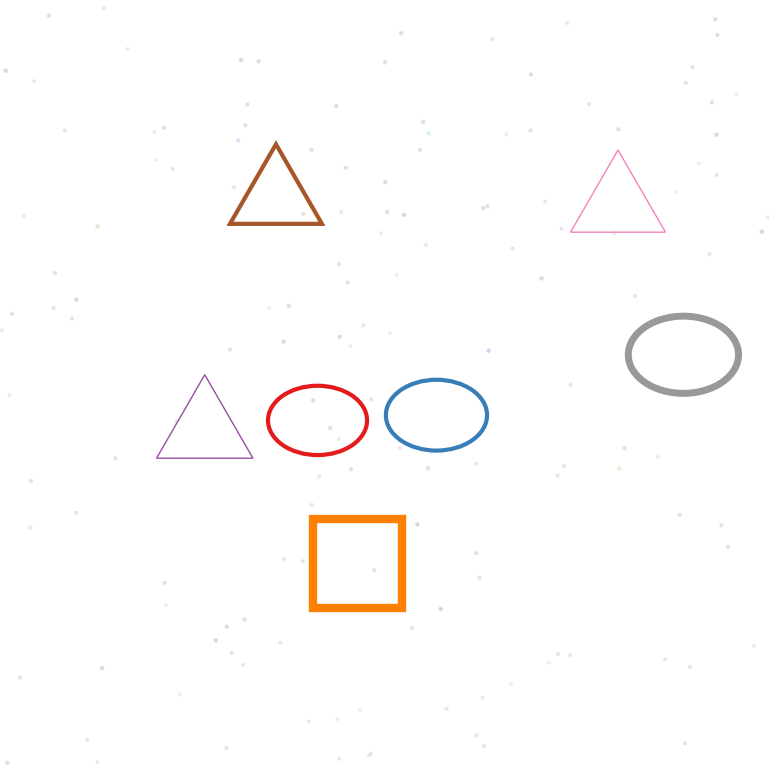[{"shape": "oval", "thickness": 1.5, "radius": 0.32, "center": [0.412, 0.454]}, {"shape": "oval", "thickness": 1.5, "radius": 0.33, "center": [0.567, 0.461]}, {"shape": "triangle", "thickness": 0.5, "radius": 0.36, "center": [0.266, 0.441]}, {"shape": "square", "thickness": 3, "radius": 0.29, "center": [0.464, 0.268]}, {"shape": "triangle", "thickness": 1.5, "radius": 0.34, "center": [0.358, 0.744]}, {"shape": "triangle", "thickness": 0.5, "radius": 0.36, "center": [0.803, 0.734]}, {"shape": "oval", "thickness": 2.5, "radius": 0.36, "center": [0.888, 0.539]}]